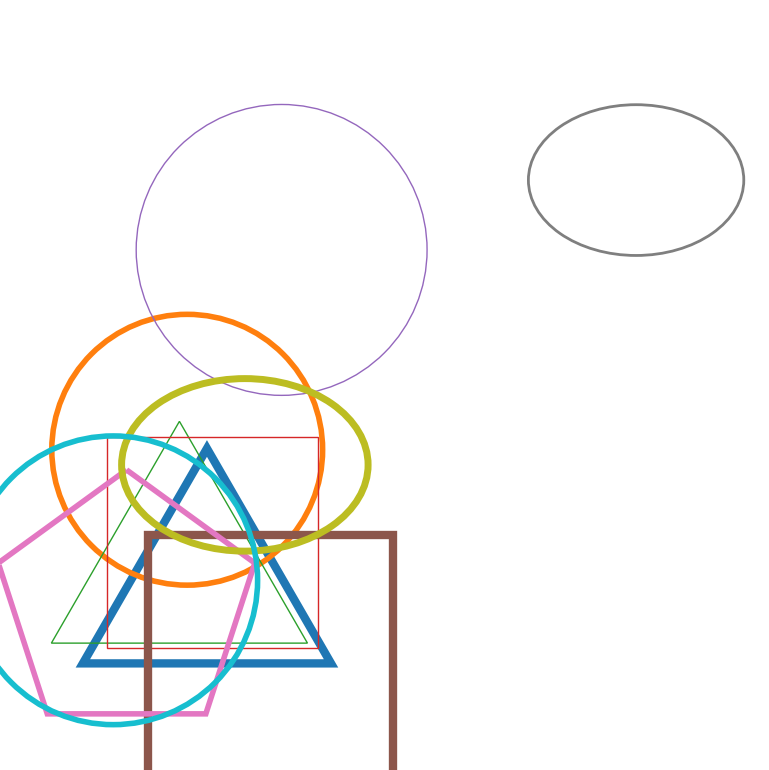[{"shape": "triangle", "thickness": 3, "radius": 0.93, "center": [0.269, 0.231]}, {"shape": "circle", "thickness": 2, "radius": 0.88, "center": [0.243, 0.416]}, {"shape": "triangle", "thickness": 0.5, "radius": 0.96, "center": [0.233, 0.261]}, {"shape": "square", "thickness": 0.5, "radius": 0.68, "center": [0.276, 0.296]}, {"shape": "circle", "thickness": 0.5, "radius": 0.94, "center": [0.366, 0.675]}, {"shape": "square", "thickness": 3, "radius": 0.79, "center": [0.351, 0.146]}, {"shape": "pentagon", "thickness": 2, "radius": 0.88, "center": [0.164, 0.215]}, {"shape": "oval", "thickness": 1, "radius": 0.7, "center": [0.826, 0.766]}, {"shape": "oval", "thickness": 2.5, "radius": 0.8, "center": [0.318, 0.396]}, {"shape": "circle", "thickness": 2, "radius": 0.94, "center": [0.147, 0.246]}]